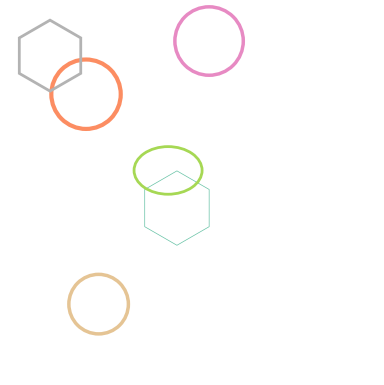[{"shape": "hexagon", "thickness": 0.5, "radius": 0.48, "center": [0.46, 0.46]}, {"shape": "circle", "thickness": 3, "radius": 0.45, "center": [0.223, 0.755]}, {"shape": "circle", "thickness": 2.5, "radius": 0.44, "center": [0.543, 0.893]}, {"shape": "oval", "thickness": 2, "radius": 0.44, "center": [0.437, 0.557]}, {"shape": "circle", "thickness": 2.5, "radius": 0.39, "center": [0.256, 0.21]}, {"shape": "hexagon", "thickness": 2, "radius": 0.46, "center": [0.13, 0.855]}]